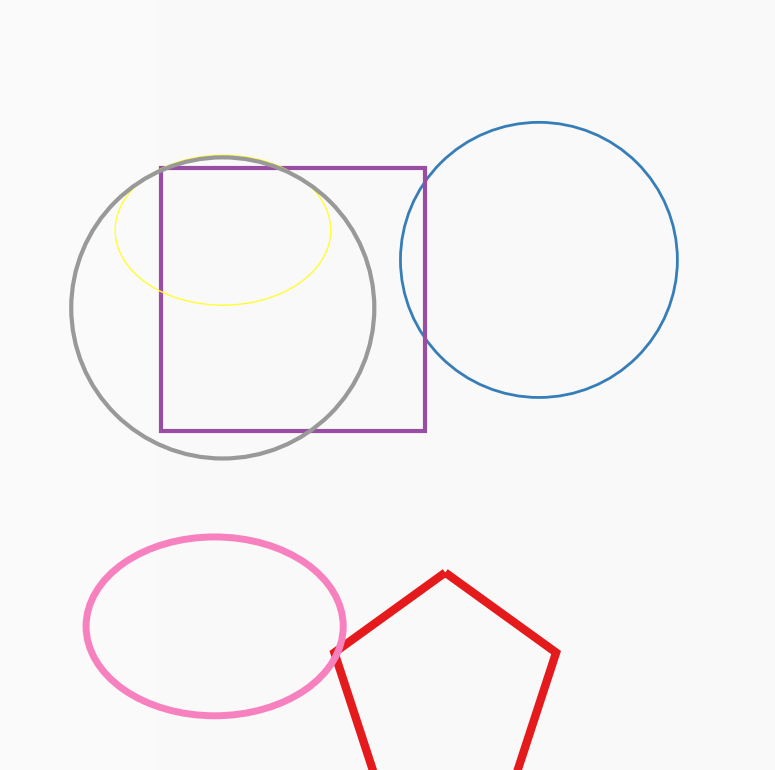[{"shape": "pentagon", "thickness": 3, "radius": 0.75, "center": [0.575, 0.106]}, {"shape": "circle", "thickness": 1, "radius": 0.89, "center": [0.695, 0.662]}, {"shape": "square", "thickness": 1.5, "radius": 0.85, "center": [0.378, 0.611]}, {"shape": "oval", "thickness": 0.5, "radius": 0.7, "center": [0.288, 0.701]}, {"shape": "oval", "thickness": 2.5, "radius": 0.83, "center": [0.277, 0.187]}, {"shape": "circle", "thickness": 1.5, "radius": 0.98, "center": [0.287, 0.6]}]